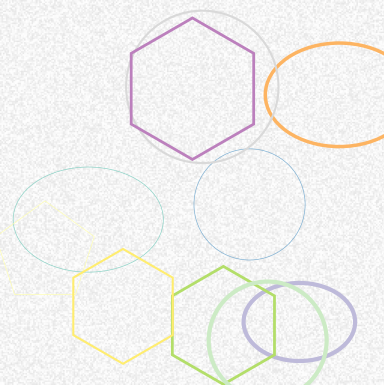[{"shape": "oval", "thickness": 0.5, "radius": 0.98, "center": [0.229, 0.43]}, {"shape": "pentagon", "thickness": 0.5, "radius": 0.67, "center": [0.117, 0.344]}, {"shape": "oval", "thickness": 3, "radius": 0.72, "center": [0.778, 0.164]}, {"shape": "circle", "thickness": 0.5, "radius": 0.72, "center": [0.648, 0.469]}, {"shape": "oval", "thickness": 2.5, "radius": 0.96, "center": [0.881, 0.754]}, {"shape": "hexagon", "thickness": 2, "radius": 0.77, "center": [0.58, 0.155]}, {"shape": "circle", "thickness": 1.5, "radius": 0.99, "center": [0.525, 0.774]}, {"shape": "hexagon", "thickness": 2, "radius": 0.92, "center": [0.5, 0.77]}, {"shape": "circle", "thickness": 3, "radius": 0.77, "center": [0.695, 0.116]}, {"shape": "hexagon", "thickness": 1.5, "radius": 0.75, "center": [0.32, 0.204]}]